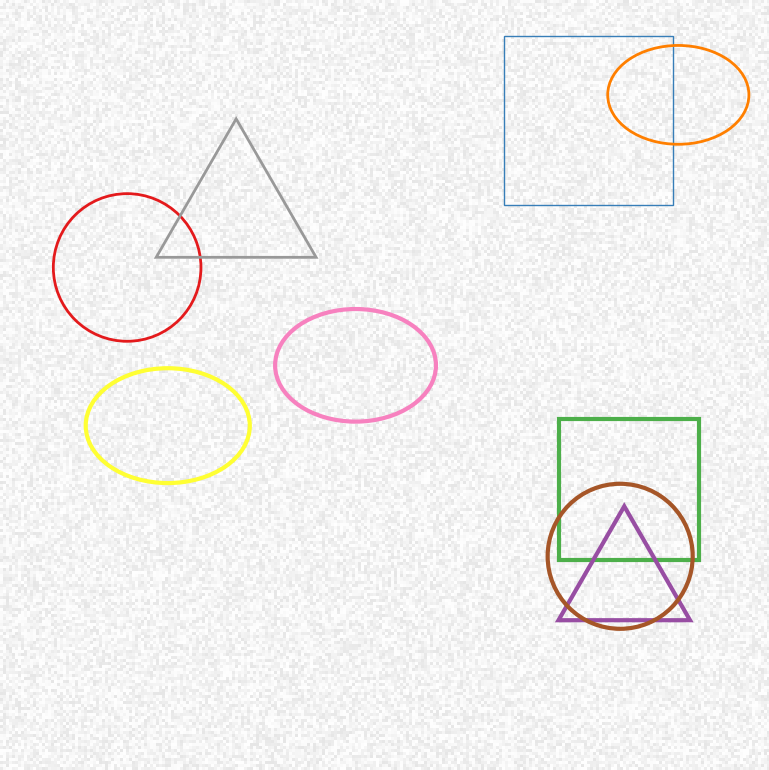[{"shape": "circle", "thickness": 1, "radius": 0.48, "center": [0.165, 0.653]}, {"shape": "square", "thickness": 0.5, "radius": 0.55, "center": [0.765, 0.843]}, {"shape": "square", "thickness": 1.5, "radius": 0.46, "center": [0.817, 0.364]}, {"shape": "triangle", "thickness": 1.5, "radius": 0.49, "center": [0.811, 0.244]}, {"shape": "oval", "thickness": 1, "radius": 0.46, "center": [0.881, 0.877]}, {"shape": "oval", "thickness": 1.5, "radius": 0.53, "center": [0.218, 0.447]}, {"shape": "circle", "thickness": 1.5, "radius": 0.47, "center": [0.805, 0.278]}, {"shape": "oval", "thickness": 1.5, "radius": 0.52, "center": [0.462, 0.526]}, {"shape": "triangle", "thickness": 1, "radius": 0.6, "center": [0.307, 0.726]}]